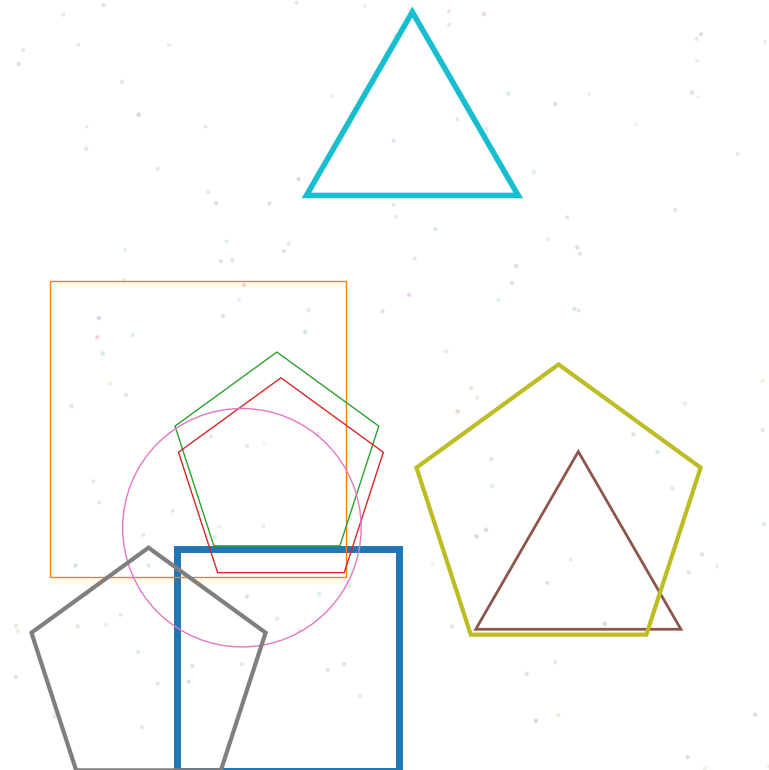[{"shape": "square", "thickness": 2.5, "radius": 0.72, "center": [0.374, 0.143]}, {"shape": "square", "thickness": 0.5, "radius": 0.96, "center": [0.258, 0.442]}, {"shape": "pentagon", "thickness": 0.5, "radius": 0.7, "center": [0.36, 0.404]}, {"shape": "pentagon", "thickness": 0.5, "radius": 0.7, "center": [0.365, 0.369]}, {"shape": "triangle", "thickness": 1, "radius": 0.77, "center": [0.751, 0.26]}, {"shape": "circle", "thickness": 0.5, "radius": 0.77, "center": [0.314, 0.315]}, {"shape": "pentagon", "thickness": 1.5, "radius": 0.8, "center": [0.193, 0.129]}, {"shape": "pentagon", "thickness": 1.5, "radius": 0.97, "center": [0.725, 0.333]}, {"shape": "triangle", "thickness": 2, "radius": 0.79, "center": [0.535, 0.826]}]